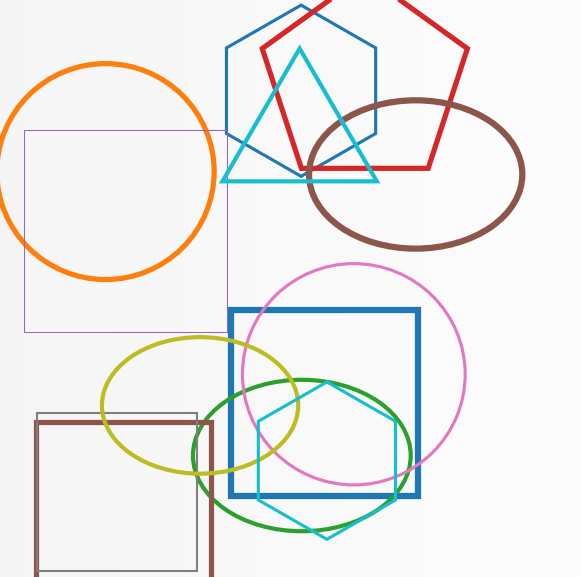[{"shape": "hexagon", "thickness": 1.5, "radius": 0.74, "center": [0.518, 0.842]}, {"shape": "square", "thickness": 3, "radius": 0.8, "center": [0.558, 0.301]}, {"shape": "circle", "thickness": 2.5, "radius": 0.93, "center": [0.182, 0.702]}, {"shape": "oval", "thickness": 2, "radius": 0.94, "center": [0.519, 0.21]}, {"shape": "pentagon", "thickness": 2.5, "radius": 0.93, "center": [0.628, 0.858]}, {"shape": "square", "thickness": 0.5, "radius": 0.87, "center": [0.216, 0.599]}, {"shape": "square", "thickness": 2.5, "radius": 0.76, "center": [0.212, 0.117]}, {"shape": "oval", "thickness": 3, "radius": 0.92, "center": [0.715, 0.697]}, {"shape": "circle", "thickness": 1.5, "radius": 0.96, "center": [0.609, 0.351]}, {"shape": "square", "thickness": 1, "radius": 0.69, "center": [0.201, 0.147]}, {"shape": "oval", "thickness": 2, "radius": 0.84, "center": [0.344, 0.297]}, {"shape": "triangle", "thickness": 2, "radius": 0.77, "center": [0.516, 0.762]}, {"shape": "hexagon", "thickness": 1.5, "radius": 0.68, "center": [0.562, 0.202]}]